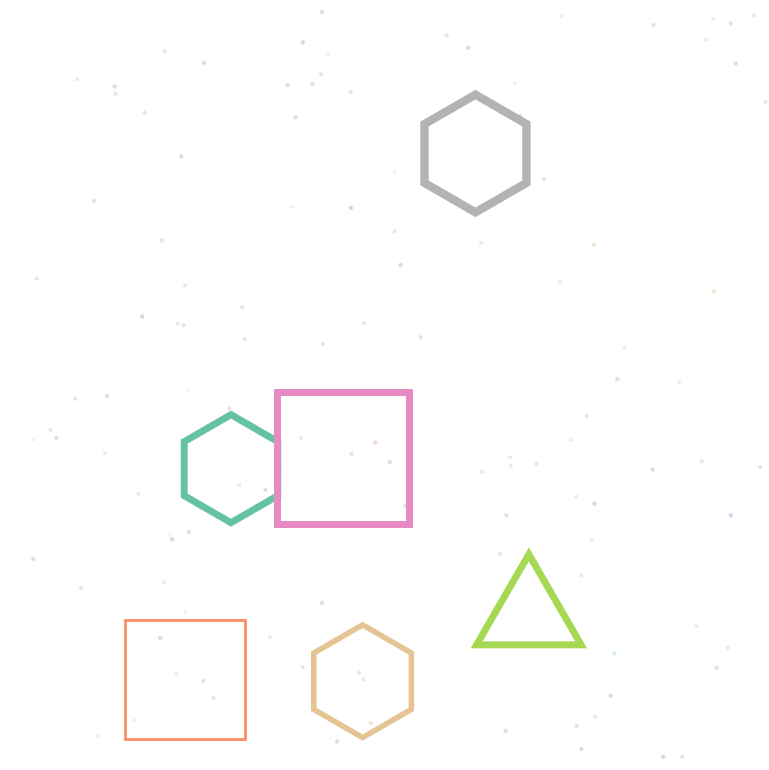[{"shape": "hexagon", "thickness": 2.5, "radius": 0.35, "center": [0.3, 0.391]}, {"shape": "square", "thickness": 1, "radius": 0.39, "center": [0.24, 0.117]}, {"shape": "square", "thickness": 2.5, "radius": 0.43, "center": [0.446, 0.405]}, {"shape": "triangle", "thickness": 2.5, "radius": 0.39, "center": [0.687, 0.202]}, {"shape": "hexagon", "thickness": 2, "radius": 0.37, "center": [0.471, 0.115]}, {"shape": "hexagon", "thickness": 3, "radius": 0.38, "center": [0.617, 0.801]}]